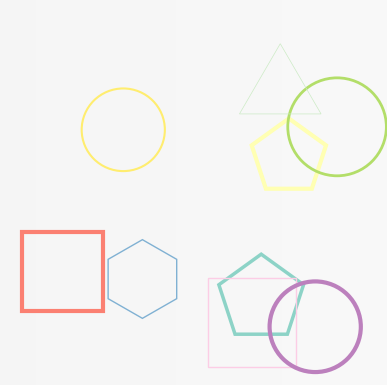[{"shape": "pentagon", "thickness": 2.5, "radius": 0.57, "center": [0.674, 0.225]}, {"shape": "pentagon", "thickness": 3, "radius": 0.5, "center": [0.745, 0.591]}, {"shape": "square", "thickness": 3, "radius": 0.52, "center": [0.161, 0.295]}, {"shape": "hexagon", "thickness": 1, "radius": 0.51, "center": [0.368, 0.275]}, {"shape": "circle", "thickness": 2, "radius": 0.64, "center": [0.87, 0.671]}, {"shape": "square", "thickness": 1, "radius": 0.57, "center": [0.65, 0.163]}, {"shape": "circle", "thickness": 3, "radius": 0.59, "center": [0.813, 0.151]}, {"shape": "triangle", "thickness": 0.5, "radius": 0.61, "center": [0.723, 0.765]}, {"shape": "circle", "thickness": 1.5, "radius": 0.54, "center": [0.318, 0.663]}]